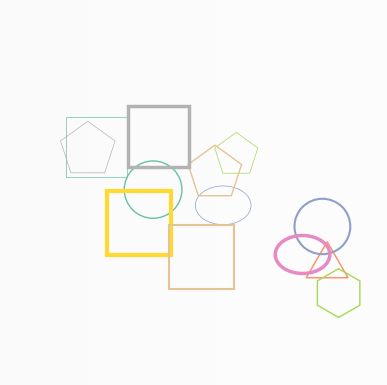[{"shape": "circle", "thickness": 1, "radius": 0.37, "center": [0.395, 0.507]}, {"shape": "square", "thickness": 0.5, "radius": 0.39, "center": [0.248, 0.619]}, {"shape": "triangle", "thickness": 1, "radius": 0.31, "center": [0.844, 0.31]}, {"shape": "oval", "thickness": 0.5, "radius": 0.36, "center": [0.576, 0.467]}, {"shape": "circle", "thickness": 1.5, "radius": 0.36, "center": [0.832, 0.412]}, {"shape": "oval", "thickness": 2.5, "radius": 0.35, "center": [0.781, 0.339]}, {"shape": "pentagon", "thickness": 0.5, "radius": 0.29, "center": [0.61, 0.597]}, {"shape": "hexagon", "thickness": 1, "radius": 0.32, "center": [0.874, 0.239]}, {"shape": "square", "thickness": 3, "radius": 0.41, "center": [0.358, 0.42]}, {"shape": "square", "thickness": 1.5, "radius": 0.42, "center": [0.52, 0.332]}, {"shape": "pentagon", "thickness": 1, "radius": 0.36, "center": [0.554, 0.55]}, {"shape": "pentagon", "thickness": 0.5, "radius": 0.37, "center": [0.227, 0.611]}, {"shape": "square", "thickness": 2.5, "radius": 0.39, "center": [0.409, 0.645]}]